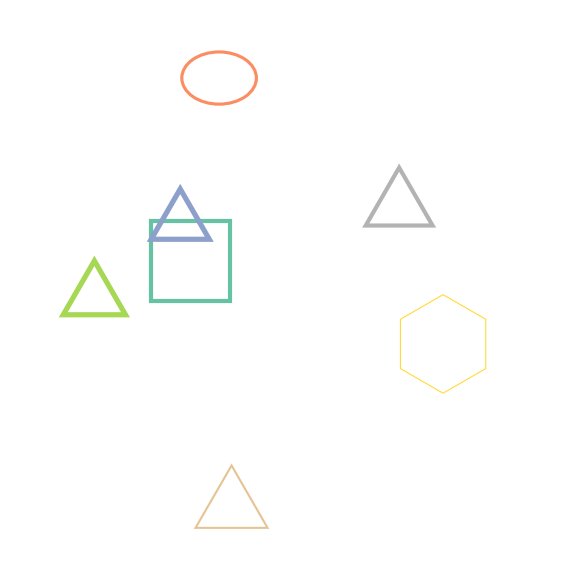[{"shape": "square", "thickness": 2, "radius": 0.34, "center": [0.33, 0.547]}, {"shape": "oval", "thickness": 1.5, "radius": 0.32, "center": [0.379, 0.864]}, {"shape": "triangle", "thickness": 2.5, "radius": 0.29, "center": [0.312, 0.614]}, {"shape": "triangle", "thickness": 2.5, "radius": 0.31, "center": [0.163, 0.485]}, {"shape": "hexagon", "thickness": 0.5, "radius": 0.43, "center": [0.767, 0.404]}, {"shape": "triangle", "thickness": 1, "radius": 0.36, "center": [0.401, 0.121]}, {"shape": "triangle", "thickness": 2, "radius": 0.33, "center": [0.691, 0.642]}]